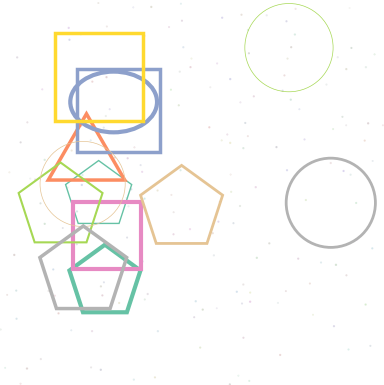[{"shape": "pentagon", "thickness": 3, "radius": 0.49, "center": [0.273, 0.267]}, {"shape": "pentagon", "thickness": 1, "radius": 0.45, "center": [0.256, 0.493]}, {"shape": "triangle", "thickness": 2.5, "radius": 0.57, "center": [0.225, 0.59]}, {"shape": "oval", "thickness": 3, "radius": 0.56, "center": [0.295, 0.735]}, {"shape": "square", "thickness": 2.5, "radius": 0.54, "center": [0.308, 0.713]}, {"shape": "square", "thickness": 3, "radius": 0.44, "center": [0.278, 0.389]}, {"shape": "pentagon", "thickness": 1.5, "radius": 0.57, "center": [0.157, 0.463]}, {"shape": "circle", "thickness": 0.5, "radius": 0.57, "center": [0.751, 0.876]}, {"shape": "square", "thickness": 2.5, "radius": 0.57, "center": [0.257, 0.8]}, {"shape": "circle", "thickness": 0.5, "radius": 0.55, "center": [0.215, 0.522]}, {"shape": "pentagon", "thickness": 2, "radius": 0.56, "center": [0.472, 0.458]}, {"shape": "circle", "thickness": 2, "radius": 0.58, "center": [0.859, 0.473]}, {"shape": "pentagon", "thickness": 2.5, "radius": 0.59, "center": [0.216, 0.294]}]